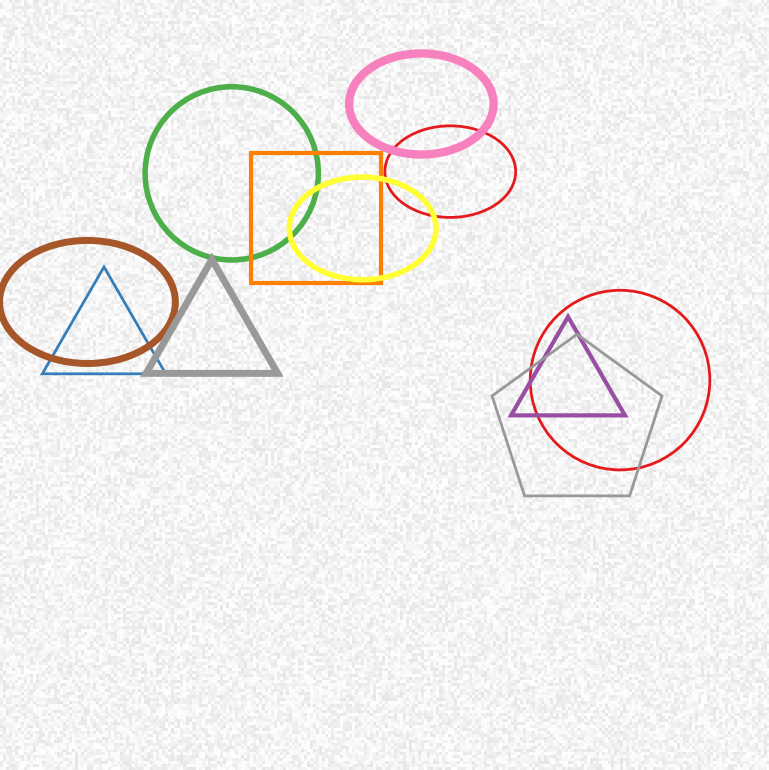[{"shape": "oval", "thickness": 1, "radius": 0.42, "center": [0.585, 0.777]}, {"shape": "circle", "thickness": 1, "radius": 0.58, "center": [0.805, 0.506]}, {"shape": "triangle", "thickness": 1, "radius": 0.46, "center": [0.135, 0.561]}, {"shape": "circle", "thickness": 2, "radius": 0.56, "center": [0.301, 0.775]}, {"shape": "triangle", "thickness": 1.5, "radius": 0.43, "center": [0.738, 0.503]}, {"shape": "square", "thickness": 1.5, "radius": 0.42, "center": [0.41, 0.717]}, {"shape": "oval", "thickness": 2, "radius": 0.48, "center": [0.471, 0.703]}, {"shape": "oval", "thickness": 2.5, "radius": 0.57, "center": [0.114, 0.608]}, {"shape": "oval", "thickness": 3, "radius": 0.47, "center": [0.547, 0.865]}, {"shape": "pentagon", "thickness": 1, "radius": 0.58, "center": [0.749, 0.45]}, {"shape": "triangle", "thickness": 2.5, "radius": 0.49, "center": [0.275, 0.564]}]